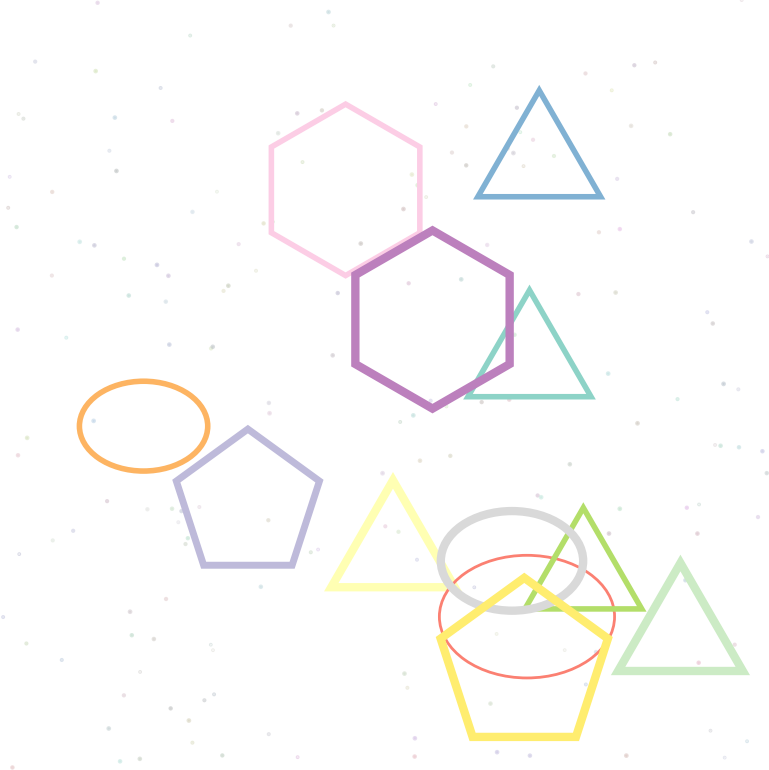[{"shape": "triangle", "thickness": 2, "radius": 0.46, "center": [0.688, 0.531]}, {"shape": "triangle", "thickness": 3, "radius": 0.46, "center": [0.51, 0.284]}, {"shape": "pentagon", "thickness": 2.5, "radius": 0.49, "center": [0.322, 0.345]}, {"shape": "oval", "thickness": 1, "radius": 0.57, "center": [0.684, 0.199]}, {"shape": "triangle", "thickness": 2, "radius": 0.46, "center": [0.7, 0.791]}, {"shape": "oval", "thickness": 2, "radius": 0.42, "center": [0.186, 0.447]}, {"shape": "triangle", "thickness": 2, "radius": 0.44, "center": [0.758, 0.253]}, {"shape": "hexagon", "thickness": 2, "radius": 0.56, "center": [0.449, 0.753]}, {"shape": "oval", "thickness": 3, "radius": 0.46, "center": [0.665, 0.272]}, {"shape": "hexagon", "thickness": 3, "radius": 0.58, "center": [0.562, 0.585]}, {"shape": "triangle", "thickness": 3, "radius": 0.47, "center": [0.884, 0.175]}, {"shape": "pentagon", "thickness": 3, "radius": 0.57, "center": [0.681, 0.135]}]